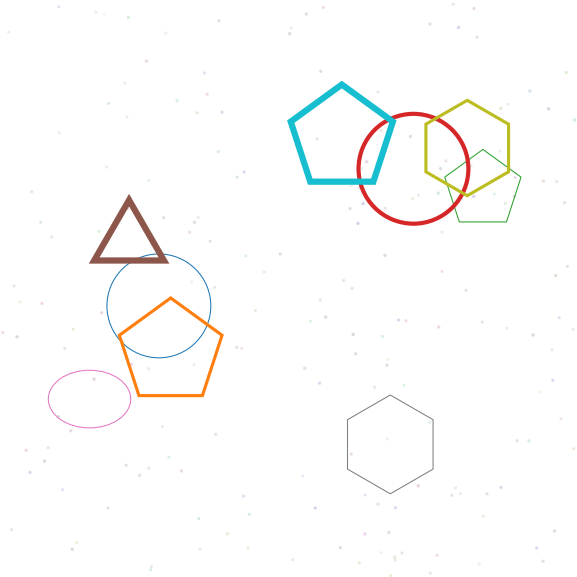[{"shape": "circle", "thickness": 0.5, "radius": 0.45, "center": [0.275, 0.469]}, {"shape": "pentagon", "thickness": 1.5, "radius": 0.47, "center": [0.296, 0.39]}, {"shape": "pentagon", "thickness": 0.5, "radius": 0.35, "center": [0.836, 0.671]}, {"shape": "circle", "thickness": 2, "radius": 0.48, "center": [0.716, 0.707]}, {"shape": "triangle", "thickness": 3, "radius": 0.35, "center": [0.224, 0.583]}, {"shape": "oval", "thickness": 0.5, "radius": 0.36, "center": [0.155, 0.308]}, {"shape": "hexagon", "thickness": 0.5, "radius": 0.43, "center": [0.676, 0.23]}, {"shape": "hexagon", "thickness": 1.5, "radius": 0.41, "center": [0.809, 0.743]}, {"shape": "pentagon", "thickness": 3, "radius": 0.46, "center": [0.592, 0.76]}]